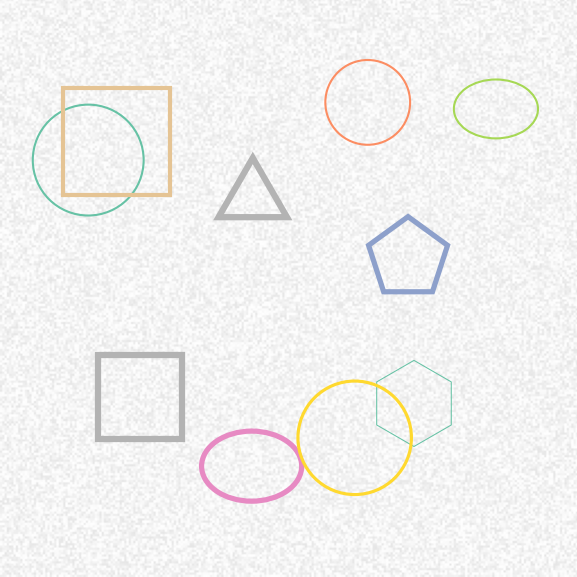[{"shape": "circle", "thickness": 1, "radius": 0.48, "center": [0.153, 0.722]}, {"shape": "hexagon", "thickness": 0.5, "radius": 0.37, "center": [0.717, 0.301]}, {"shape": "circle", "thickness": 1, "radius": 0.37, "center": [0.637, 0.822]}, {"shape": "pentagon", "thickness": 2.5, "radius": 0.36, "center": [0.707, 0.552]}, {"shape": "oval", "thickness": 2.5, "radius": 0.43, "center": [0.436, 0.192]}, {"shape": "oval", "thickness": 1, "radius": 0.36, "center": [0.859, 0.81]}, {"shape": "circle", "thickness": 1.5, "radius": 0.49, "center": [0.614, 0.241]}, {"shape": "square", "thickness": 2, "radius": 0.46, "center": [0.202, 0.754]}, {"shape": "square", "thickness": 3, "radius": 0.36, "center": [0.243, 0.312]}, {"shape": "triangle", "thickness": 3, "radius": 0.34, "center": [0.438, 0.657]}]